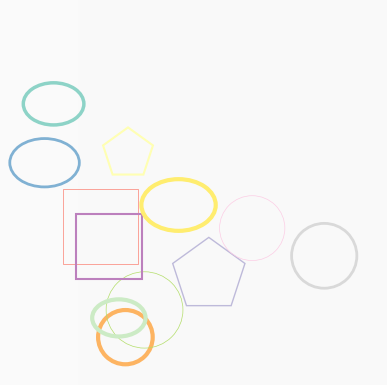[{"shape": "oval", "thickness": 2.5, "radius": 0.39, "center": [0.138, 0.73]}, {"shape": "pentagon", "thickness": 1.5, "radius": 0.34, "center": [0.33, 0.601]}, {"shape": "pentagon", "thickness": 1, "radius": 0.49, "center": [0.539, 0.285]}, {"shape": "square", "thickness": 0.5, "radius": 0.49, "center": [0.259, 0.412]}, {"shape": "oval", "thickness": 2, "radius": 0.45, "center": [0.115, 0.577]}, {"shape": "circle", "thickness": 3, "radius": 0.35, "center": [0.324, 0.124]}, {"shape": "circle", "thickness": 0.5, "radius": 0.5, "center": [0.373, 0.195]}, {"shape": "circle", "thickness": 0.5, "radius": 0.42, "center": [0.651, 0.407]}, {"shape": "circle", "thickness": 2, "radius": 0.42, "center": [0.837, 0.336]}, {"shape": "square", "thickness": 1.5, "radius": 0.43, "center": [0.282, 0.359]}, {"shape": "oval", "thickness": 3, "radius": 0.34, "center": [0.307, 0.174]}, {"shape": "oval", "thickness": 3, "radius": 0.48, "center": [0.461, 0.468]}]